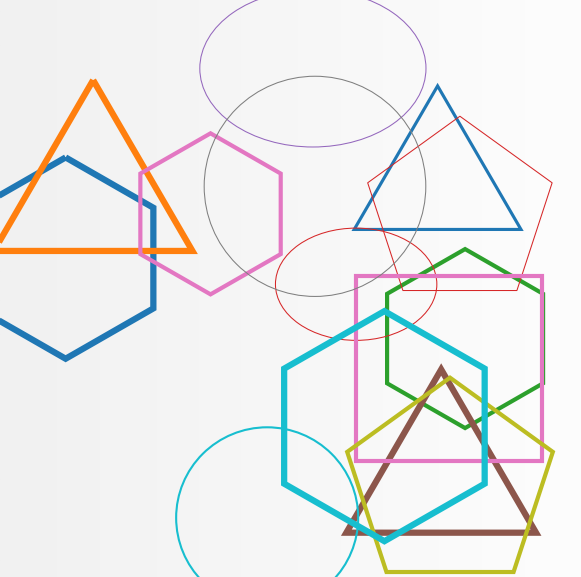[{"shape": "hexagon", "thickness": 3, "radius": 0.87, "center": [0.113, 0.552]}, {"shape": "triangle", "thickness": 1.5, "radius": 0.83, "center": [0.753, 0.685]}, {"shape": "triangle", "thickness": 3, "radius": 0.99, "center": [0.16, 0.663]}, {"shape": "hexagon", "thickness": 2, "radius": 0.77, "center": [0.8, 0.413]}, {"shape": "pentagon", "thickness": 0.5, "radius": 0.83, "center": [0.791, 0.631]}, {"shape": "oval", "thickness": 0.5, "radius": 0.69, "center": [0.613, 0.507]}, {"shape": "oval", "thickness": 0.5, "radius": 0.97, "center": [0.538, 0.881]}, {"shape": "triangle", "thickness": 3, "radius": 0.94, "center": [0.759, 0.171]}, {"shape": "square", "thickness": 2, "radius": 0.8, "center": [0.773, 0.361]}, {"shape": "hexagon", "thickness": 2, "radius": 0.7, "center": [0.362, 0.629]}, {"shape": "circle", "thickness": 0.5, "radius": 0.95, "center": [0.542, 0.676]}, {"shape": "pentagon", "thickness": 2, "radius": 0.93, "center": [0.774, 0.159]}, {"shape": "circle", "thickness": 1, "radius": 0.78, "center": [0.46, 0.103]}, {"shape": "hexagon", "thickness": 3, "radius": 1.0, "center": [0.661, 0.261]}]